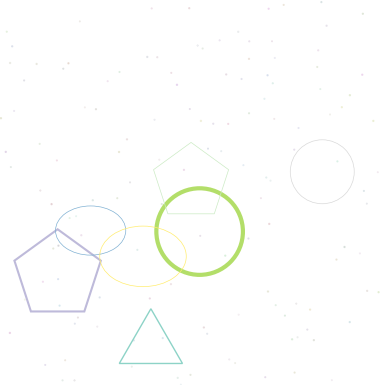[{"shape": "triangle", "thickness": 1, "radius": 0.47, "center": [0.392, 0.103]}, {"shape": "pentagon", "thickness": 1.5, "radius": 0.59, "center": [0.15, 0.286]}, {"shape": "oval", "thickness": 0.5, "radius": 0.46, "center": [0.235, 0.401]}, {"shape": "circle", "thickness": 3, "radius": 0.56, "center": [0.519, 0.399]}, {"shape": "circle", "thickness": 0.5, "radius": 0.42, "center": [0.837, 0.554]}, {"shape": "pentagon", "thickness": 0.5, "radius": 0.51, "center": [0.496, 0.528]}, {"shape": "oval", "thickness": 0.5, "radius": 0.56, "center": [0.371, 0.334]}]